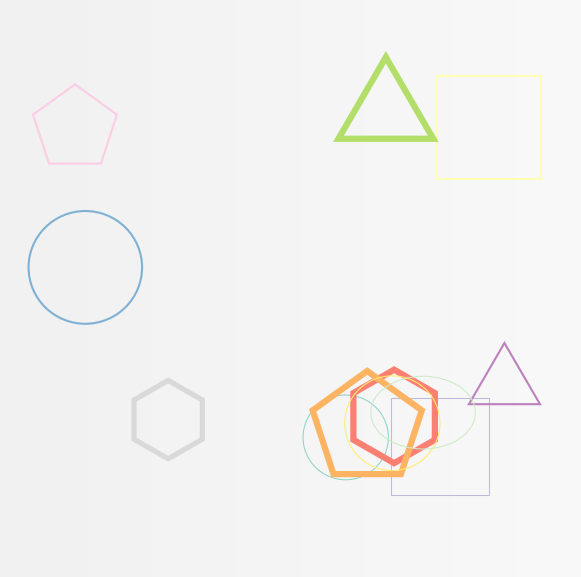[{"shape": "circle", "thickness": 0.5, "radius": 0.37, "center": [0.595, 0.242]}, {"shape": "square", "thickness": 1, "radius": 0.45, "center": [0.841, 0.778]}, {"shape": "square", "thickness": 0.5, "radius": 0.42, "center": [0.756, 0.226]}, {"shape": "hexagon", "thickness": 3, "radius": 0.4, "center": [0.678, 0.278]}, {"shape": "circle", "thickness": 1, "radius": 0.49, "center": [0.147, 0.536]}, {"shape": "pentagon", "thickness": 3, "radius": 0.49, "center": [0.632, 0.258]}, {"shape": "triangle", "thickness": 3, "radius": 0.47, "center": [0.664, 0.806]}, {"shape": "pentagon", "thickness": 1, "radius": 0.38, "center": [0.129, 0.777]}, {"shape": "hexagon", "thickness": 2.5, "radius": 0.34, "center": [0.289, 0.273]}, {"shape": "triangle", "thickness": 1, "radius": 0.35, "center": [0.868, 0.335]}, {"shape": "oval", "thickness": 0.5, "radius": 0.45, "center": [0.728, 0.285]}, {"shape": "circle", "thickness": 0.5, "radius": 0.41, "center": [0.675, 0.266]}]